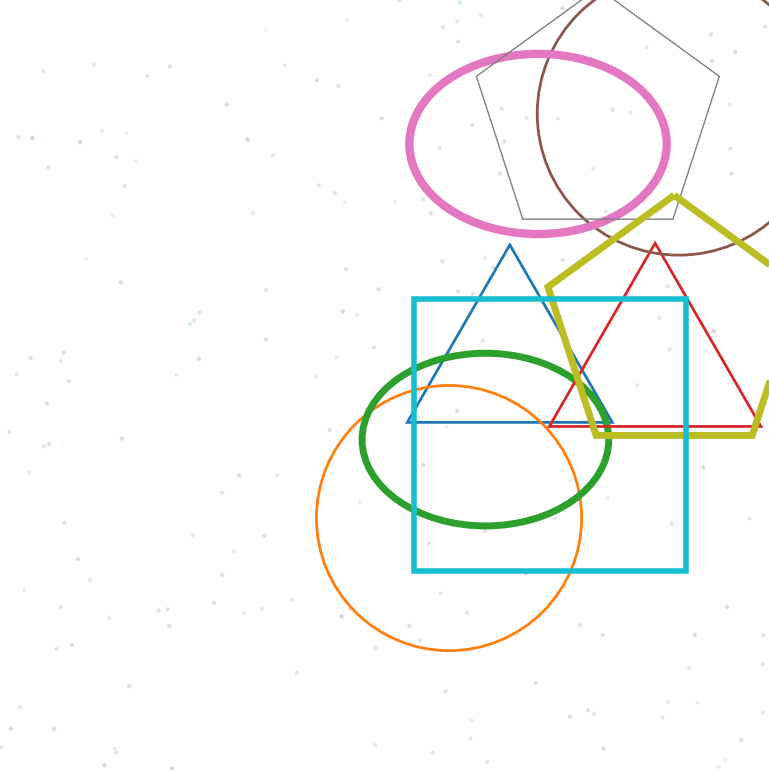[{"shape": "triangle", "thickness": 1, "radius": 0.77, "center": [0.662, 0.528]}, {"shape": "circle", "thickness": 1, "radius": 0.86, "center": [0.583, 0.327]}, {"shape": "oval", "thickness": 2.5, "radius": 0.8, "center": [0.63, 0.429]}, {"shape": "triangle", "thickness": 1, "radius": 0.79, "center": [0.851, 0.526]}, {"shape": "circle", "thickness": 1, "radius": 0.92, "center": [0.882, 0.852]}, {"shape": "oval", "thickness": 3, "radius": 0.84, "center": [0.699, 0.813]}, {"shape": "pentagon", "thickness": 0.5, "radius": 0.83, "center": [0.776, 0.85]}, {"shape": "pentagon", "thickness": 2.5, "radius": 0.86, "center": [0.876, 0.574]}, {"shape": "square", "thickness": 2, "radius": 0.88, "center": [0.714, 0.435]}]